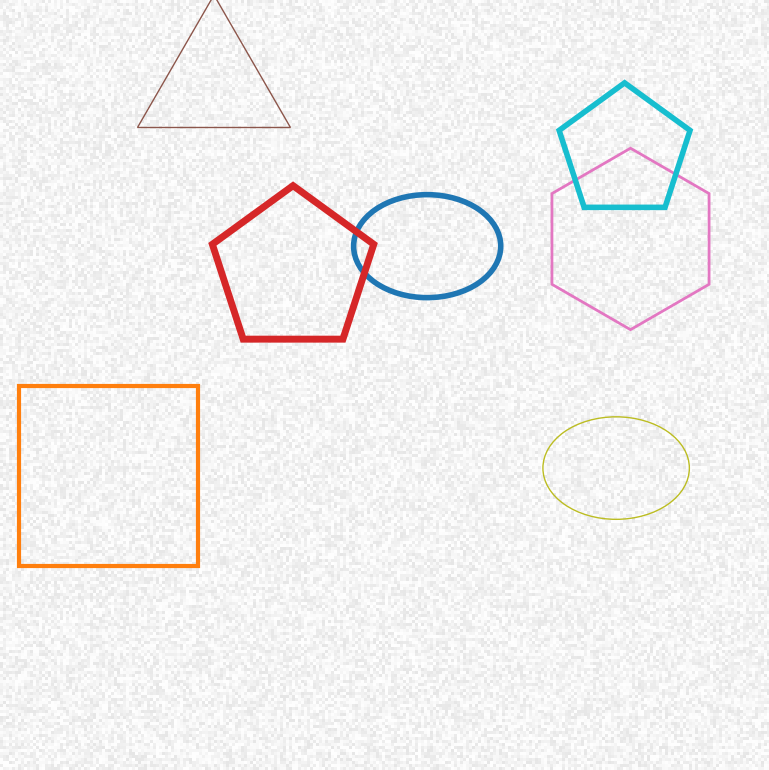[{"shape": "oval", "thickness": 2, "radius": 0.48, "center": [0.555, 0.68]}, {"shape": "square", "thickness": 1.5, "radius": 0.58, "center": [0.141, 0.382]}, {"shape": "pentagon", "thickness": 2.5, "radius": 0.55, "center": [0.381, 0.649]}, {"shape": "triangle", "thickness": 0.5, "radius": 0.57, "center": [0.278, 0.892]}, {"shape": "hexagon", "thickness": 1, "radius": 0.59, "center": [0.819, 0.69]}, {"shape": "oval", "thickness": 0.5, "radius": 0.48, "center": [0.8, 0.392]}, {"shape": "pentagon", "thickness": 2, "radius": 0.45, "center": [0.811, 0.803]}]